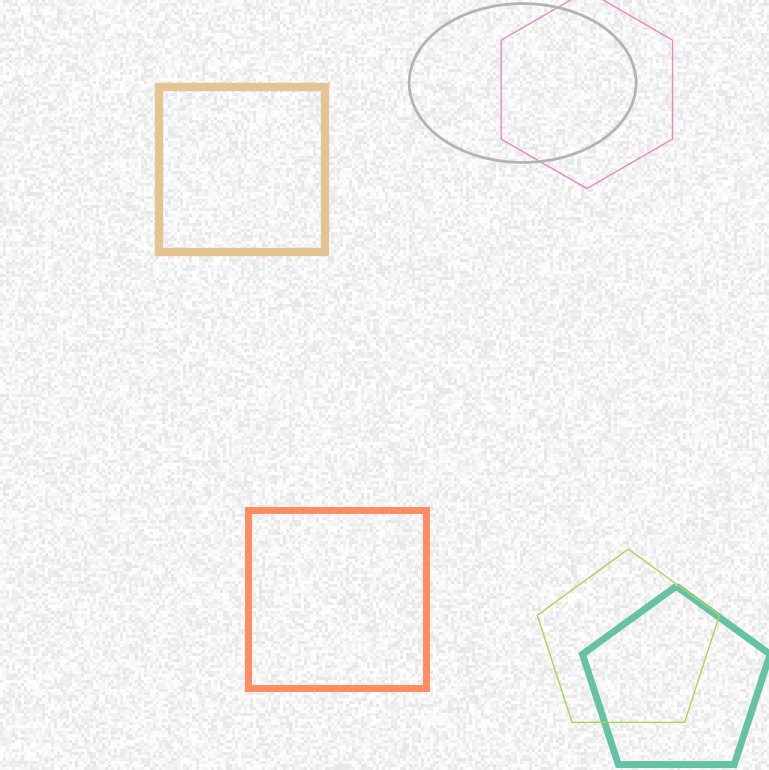[{"shape": "pentagon", "thickness": 2.5, "radius": 0.64, "center": [0.878, 0.111]}, {"shape": "square", "thickness": 2.5, "radius": 0.58, "center": [0.438, 0.222]}, {"shape": "hexagon", "thickness": 0.5, "radius": 0.64, "center": [0.762, 0.884]}, {"shape": "pentagon", "thickness": 0.5, "radius": 0.62, "center": [0.816, 0.162]}, {"shape": "square", "thickness": 3, "radius": 0.54, "center": [0.314, 0.78]}, {"shape": "oval", "thickness": 1, "radius": 0.74, "center": [0.679, 0.892]}]